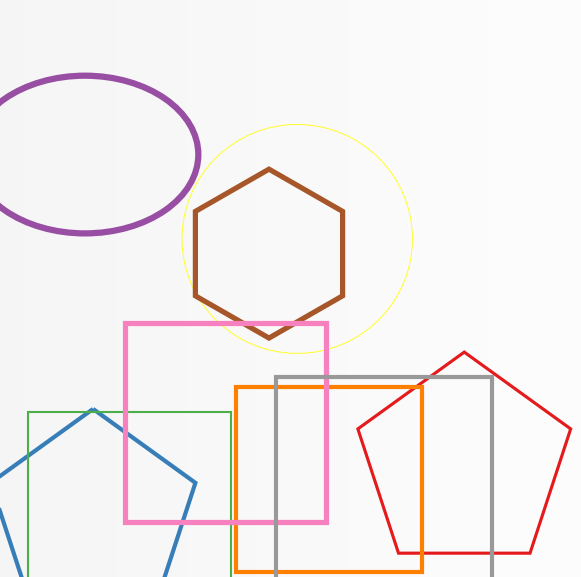[{"shape": "pentagon", "thickness": 1.5, "radius": 0.96, "center": [0.799, 0.197]}, {"shape": "pentagon", "thickness": 2, "radius": 0.93, "center": [0.16, 0.106]}, {"shape": "square", "thickness": 1, "radius": 0.87, "center": [0.223, 0.111]}, {"shape": "oval", "thickness": 3, "radius": 0.98, "center": [0.146, 0.732]}, {"shape": "square", "thickness": 2, "radius": 0.8, "center": [0.566, 0.169]}, {"shape": "circle", "thickness": 0.5, "radius": 0.99, "center": [0.511, 0.585]}, {"shape": "hexagon", "thickness": 2.5, "radius": 0.73, "center": [0.463, 0.56]}, {"shape": "square", "thickness": 2.5, "radius": 0.86, "center": [0.388, 0.267]}, {"shape": "square", "thickness": 2, "radius": 0.93, "center": [0.66, 0.159]}]